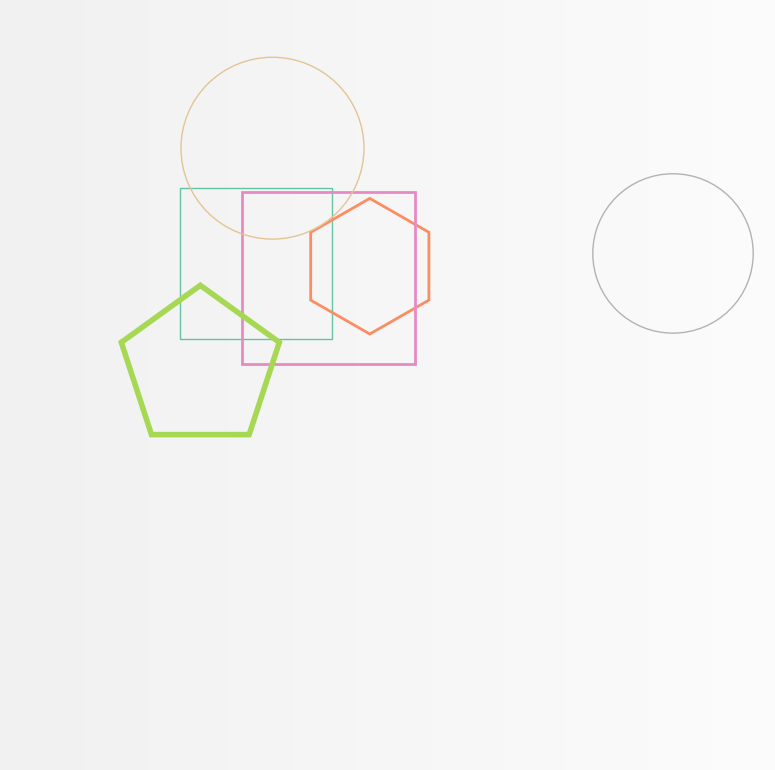[{"shape": "square", "thickness": 0.5, "radius": 0.49, "center": [0.331, 0.657]}, {"shape": "hexagon", "thickness": 1, "radius": 0.44, "center": [0.477, 0.654]}, {"shape": "square", "thickness": 1, "radius": 0.56, "center": [0.424, 0.639]}, {"shape": "pentagon", "thickness": 2, "radius": 0.54, "center": [0.258, 0.522]}, {"shape": "circle", "thickness": 0.5, "radius": 0.59, "center": [0.352, 0.808]}, {"shape": "circle", "thickness": 0.5, "radius": 0.52, "center": [0.868, 0.671]}]